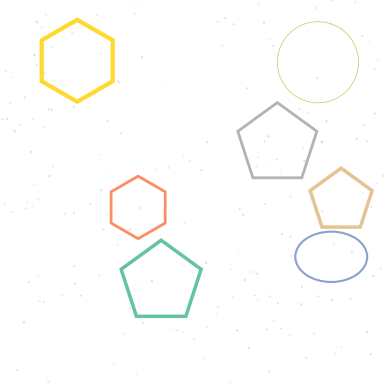[{"shape": "pentagon", "thickness": 2.5, "radius": 0.55, "center": [0.419, 0.267]}, {"shape": "hexagon", "thickness": 2, "radius": 0.41, "center": [0.359, 0.461]}, {"shape": "oval", "thickness": 1.5, "radius": 0.47, "center": [0.86, 0.333]}, {"shape": "circle", "thickness": 0.5, "radius": 0.53, "center": [0.826, 0.838]}, {"shape": "hexagon", "thickness": 3, "radius": 0.53, "center": [0.201, 0.842]}, {"shape": "pentagon", "thickness": 2.5, "radius": 0.42, "center": [0.886, 0.479]}, {"shape": "pentagon", "thickness": 2, "radius": 0.54, "center": [0.72, 0.626]}]